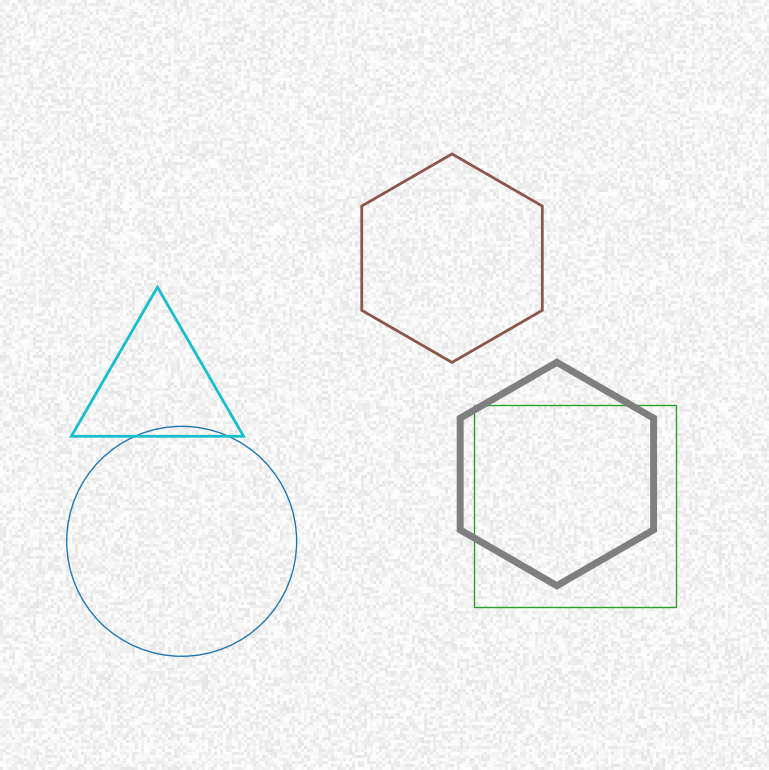[{"shape": "circle", "thickness": 0.5, "radius": 0.75, "center": [0.236, 0.297]}, {"shape": "square", "thickness": 0.5, "radius": 0.66, "center": [0.747, 0.343]}, {"shape": "hexagon", "thickness": 1, "radius": 0.68, "center": [0.587, 0.665]}, {"shape": "hexagon", "thickness": 2.5, "radius": 0.73, "center": [0.723, 0.384]}, {"shape": "triangle", "thickness": 1, "radius": 0.65, "center": [0.204, 0.498]}]